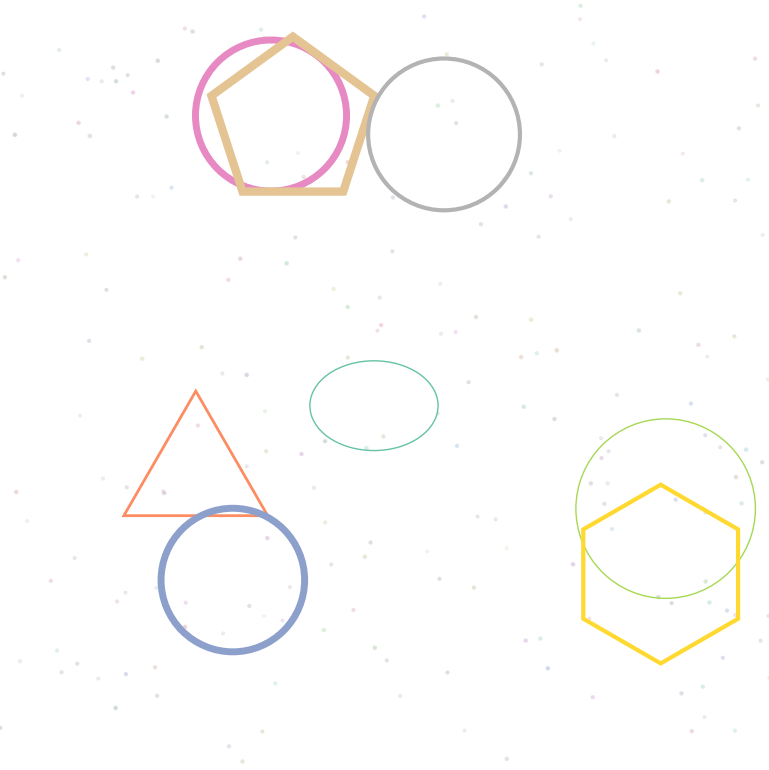[{"shape": "oval", "thickness": 0.5, "radius": 0.42, "center": [0.486, 0.473]}, {"shape": "triangle", "thickness": 1, "radius": 0.54, "center": [0.254, 0.384]}, {"shape": "circle", "thickness": 2.5, "radius": 0.47, "center": [0.302, 0.247]}, {"shape": "circle", "thickness": 2.5, "radius": 0.49, "center": [0.352, 0.85]}, {"shape": "circle", "thickness": 0.5, "radius": 0.58, "center": [0.864, 0.339]}, {"shape": "hexagon", "thickness": 1.5, "radius": 0.58, "center": [0.858, 0.254]}, {"shape": "pentagon", "thickness": 3, "radius": 0.56, "center": [0.38, 0.841]}, {"shape": "circle", "thickness": 1.5, "radius": 0.49, "center": [0.577, 0.825]}]